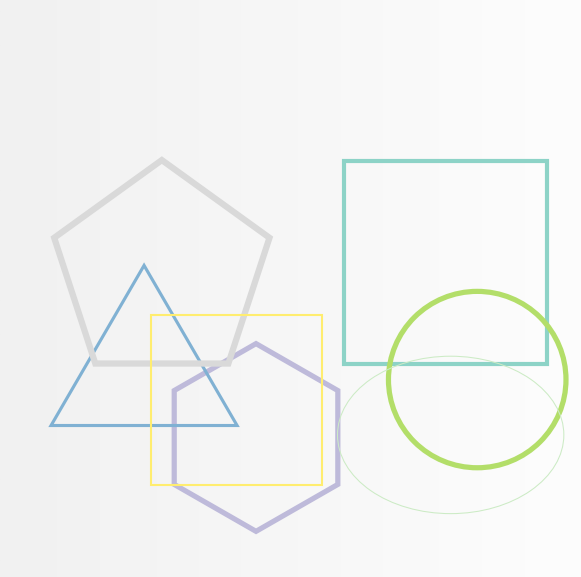[{"shape": "square", "thickness": 2, "radius": 0.88, "center": [0.766, 0.545]}, {"shape": "hexagon", "thickness": 2.5, "radius": 0.81, "center": [0.44, 0.242]}, {"shape": "triangle", "thickness": 1.5, "radius": 0.92, "center": [0.248, 0.355]}, {"shape": "circle", "thickness": 2.5, "radius": 0.76, "center": [0.821, 0.342]}, {"shape": "pentagon", "thickness": 3, "radius": 0.97, "center": [0.278, 0.527]}, {"shape": "oval", "thickness": 0.5, "radius": 0.97, "center": [0.775, 0.246]}, {"shape": "square", "thickness": 1, "radius": 0.74, "center": [0.408, 0.306]}]